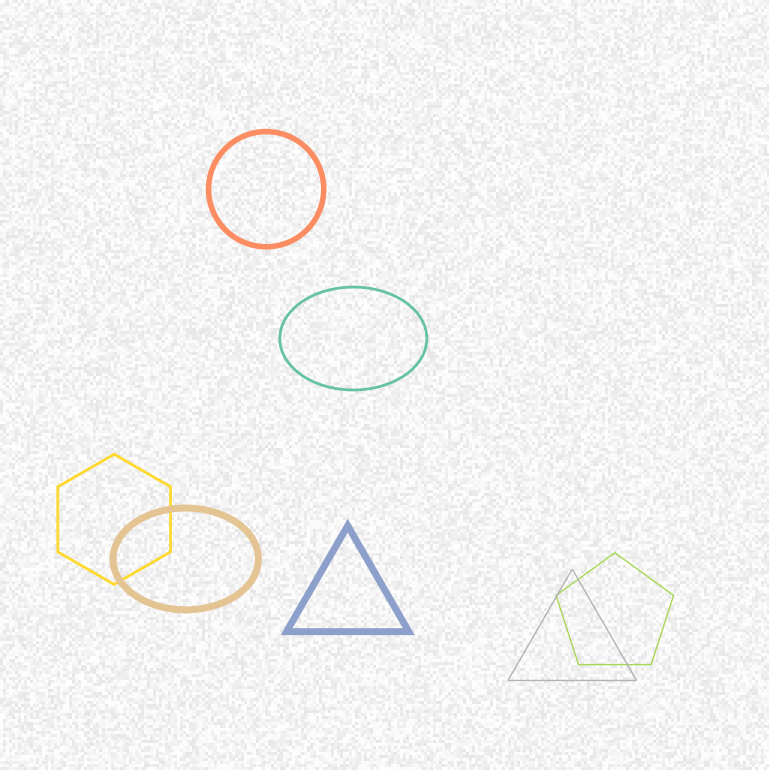[{"shape": "oval", "thickness": 1, "radius": 0.48, "center": [0.459, 0.56]}, {"shape": "circle", "thickness": 2, "radius": 0.37, "center": [0.346, 0.754]}, {"shape": "triangle", "thickness": 2.5, "radius": 0.46, "center": [0.452, 0.226]}, {"shape": "pentagon", "thickness": 0.5, "radius": 0.4, "center": [0.798, 0.202]}, {"shape": "hexagon", "thickness": 1, "radius": 0.42, "center": [0.148, 0.326]}, {"shape": "oval", "thickness": 2.5, "radius": 0.47, "center": [0.241, 0.274]}, {"shape": "triangle", "thickness": 0.5, "radius": 0.48, "center": [0.743, 0.164]}]